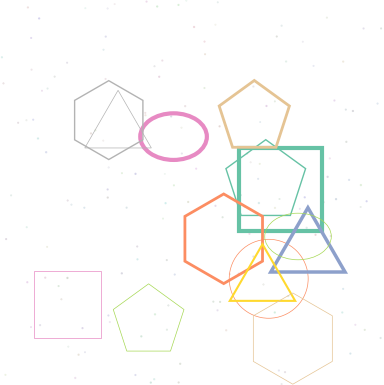[{"shape": "pentagon", "thickness": 1, "radius": 0.54, "center": [0.69, 0.528]}, {"shape": "square", "thickness": 3, "radius": 0.54, "center": [0.728, 0.508]}, {"shape": "circle", "thickness": 0.5, "radius": 0.51, "center": [0.698, 0.276]}, {"shape": "hexagon", "thickness": 2, "radius": 0.58, "center": [0.581, 0.38]}, {"shape": "triangle", "thickness": 2.5, "radius": 0.56, "center": [0.8, 0.349]}, {"shape": "oval", "thickness": 3, "radius": 0.43, "center": [0.451, 0.645]}, {"shape": "square", "thickness": 0.5, "radius": 0.44, "center": [0.175, 0.21]}, {"shape": "oval", "thickness": 0.5, "radius": 0.43, "center": [0.774, 0.386]}, {"shape": "pentagon", "thickness": 0.5, "radius": 0.48, "center": [0.386, 0.166]}, {"shape": "triangle", "thickness": 1.5, "radius": 0.49, "center": [0.682, 0.268]}, {"shape": "pentagon", "thickness": 2, "radius": 0.48, "center": [0.66, 0.695]}, {"shape": "hexagon", "thickness": 0.5, "radius": 0.59, "center": [0.761, 0.121]}, {"shape": "triangle", "thickness": 0.5, "radius": 0.5, "center": [0.307, 0.666]}, {"shape": "hexagon", "thickness": 1, "radius": 0.51, "center": [0.282, 0.688]}]